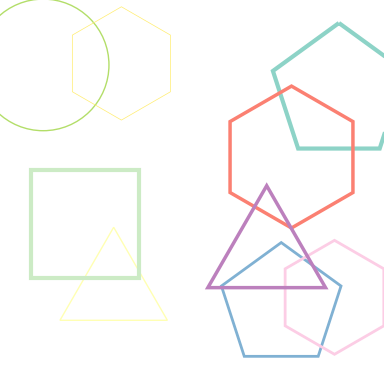[{"shape": "pentagon", "thickness": 3, "radius": 0.9, "center": [0.88, 0.76]}, {"shape": "triangle", "thickness": 1, "radius": 0.81, "center": [0.295, 0.249]}, {"shape": "hexagon", "thickness": 2.5, "radius": 0.92, "center": [0.757, 0.592]}, {"shape": "pentagon", "thickness": 2, "radius": 0.82, "center": [0.73, 0.207]}, {"shape": "circle", "thickness": 1, "radius": 0.85, "center": [0.112, 0.831]}, {"shape": "hexagon", "thickness": 2, "radius": 0.74, "center": [0.869, 0.228]}, {"shape": "triangle", "thickness": 2.5, "radius": 0.88, "center": [0.693, 0.341]}, {"shape": "square", "thickness": 3, "radius": 0.7, "center": [0.221, 0.417]}, {"shape": "hexagon", "thickness": 0.5, "radius": 0.74, "center": [0.315, 0.835]}]